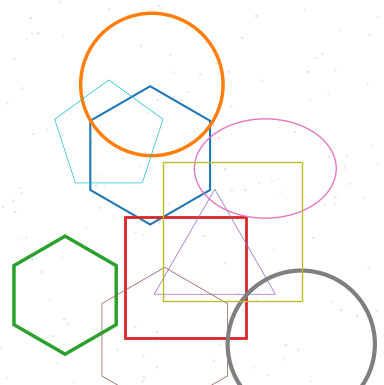[{"shape": "hexagon", "thickness": 1.5, "radius": 0.9, "center": [0.39, 0.596]}, {"shape": "circle", "thickness": 2.5, "radius": 0.92, "center": [0.394, 0.781]}, {"shape": "hexagon", "thickness": 2.5, "radius": 0.77, "center": [0.169, 0.233]}, {"shape": "square", "thickness": 2, "radius": 0.79, "center": [0.481, 0.279]}, {"shape": "triangle", "thickness": 0.5, "radius": 0.91, "center": [0.558, 0.327]}, {"shape": "hexagon", "thickness": 0.5, "radius": 0.94, "center": [0.428, 0.117]}, {"shape": "oval", "thickness": 1, "radius": 0.92, "center": [0.689, 0.562]}, {"shape": "circle", "thickness": 3, "radius": 0.96, "center": [0.783, 0.106]}, {"shape": "square", "thickness": 1, "radius": 0.9, "center": [0.603, 0.398]}, {"shape": "pentagon", "thickness": 0.5, "radius": 0.74, "center": [0.283, 0.645]}]